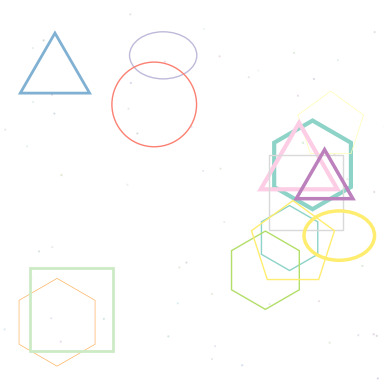[{"shape": "hexagon", "thickness": 3, "radius": 0.58, "center": [0.812, 0.572]}, {"shape": "hexagon", "thickness": 1, "radius": 0.42, "center": [0.752, 0.382]}, {"shape": "pentagon", "thickness": 0.5, "radius": 0.45, "center": [0.859, 0.674]}, {"shape": "oval", "thickness": 1, "radius": 0.44, "center": [0.424, 0.856]}, {"shape": "circle", "thickness": 1, "radius": 0.55, "center": [0.401, 0.729]}, {"shape": "triangle", "thickness": 2, "radius": 0.52, "center": [0.143, 0.81]}, {"shape": "hexagon", "thickness": 0.5, "radius": 0.57, "center": [0.148, 0.163]}, {"shape": "hexagon", "thickness": 1, "radius": 0.51, "center": [0.689, 0.298]}, {"shape": "triangle", "thickness": 3, "radius": 0.58, "center": [0.777, 0.566]}, {"shape": "square", "thickness": 1, "radius": 0.48, "center": [0.795, 0.5]}, {"shape": "triangle", "thickness": 2.5, "radius": 0.42, "center": [0.843, 0.526]}, {"shape": "square", "thickness": 2, "radius": 0.54, "center": [0.185, 0.196]}, {"shape": "pentagon", "thickness": 1, "radius": 0.57, "center": [0.761, 0.366]}, {"shape": "oval", "thickness": 2.5, "radius": 0.46, "center": [0.881, 0.388]}]